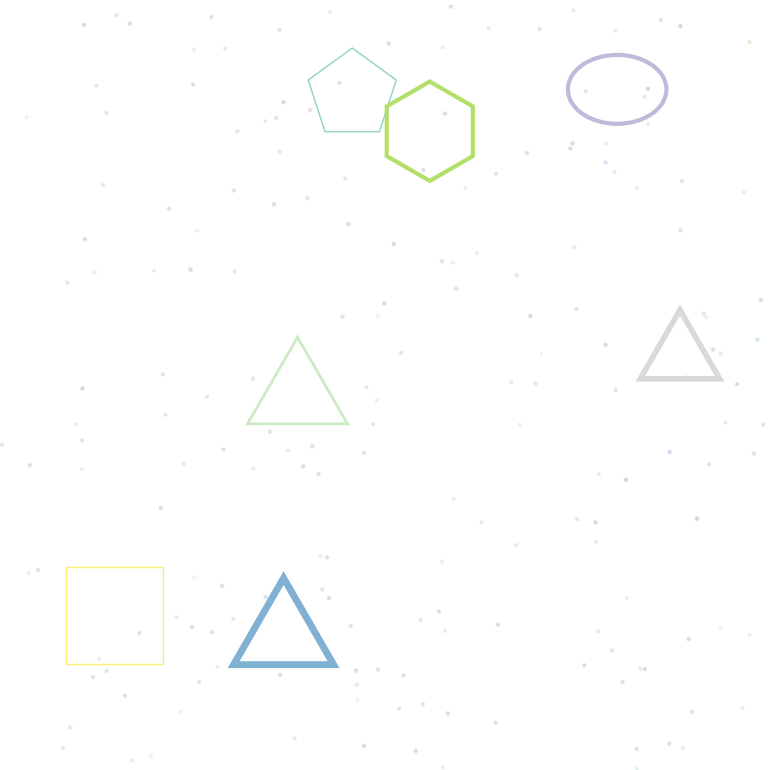[{"shape": "pentagon", "thickness": 0.5, "radius": 0.3, "center": [0.457, 0.878]}, {"shape": "oval", "thickness": 1.5, "radius": 0.32, "center": [0.802, 0.884]}, {"shape": "triangle", "thickness": 2.5, "radius": 0.37, "center": [0.368, 0.174]}, {"shape": "hexagon", "thickness": 1.5, "radius": 0.32, "center": [0.558, 0.83]}, {"shape": "triangle", "thickness": 2, "radius": 0.3, "center": [0.883, 0.538]}, {"shape": "triangle", "thickness": 1, "radius": 0.37, "center": [0.386, 0.487]}, {"shape": "square", "thickness": 0.5, "radius": 0.31, "center": [0.148, 0.2]}]